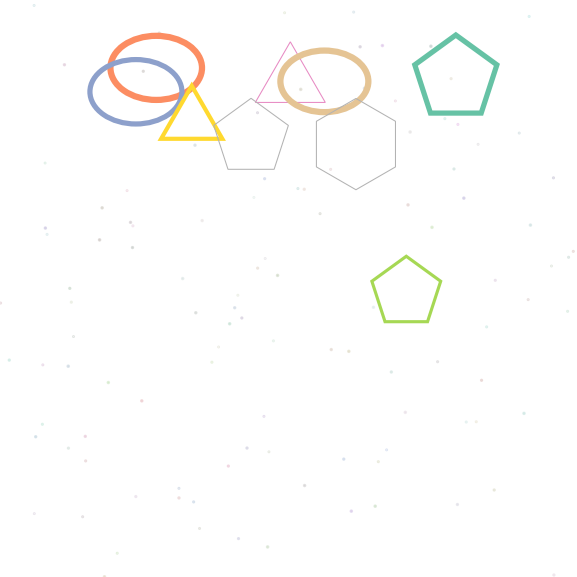[{"shape": "pentagon", "thickness": 2.5, "radius": 0.37, "center": [0.789, 0.864]}, {"shape": "oval", "thickness": 3, "radius": 0.4, "center": [0.271, 0.882]}, {"shape": "oval", "thickness": 2.5, "radius": 0.4, "center": [0.235, 0.84]}, {"shape": "triangle", "thickness": 0.5, "radius": 0.35, "center": [0.503, 0.857]}, {"shape": "pentagon", "thickness": 1.5, "radius": 0.31, "center": [0.704, 0.493]}, {"shape": "triangle", "thickness": 2, "radius": 0.31, "center": [0.332, 0.789]}, {"shape": "oval", "thickness": 3, "radius": 0.38, "center": [0.562, 0.858]}, {"shape": "pentagon", "thickness": 0.5, "radius": 0.34, "center": [0.435, 0.761]}, {"shape": "hexagon", "thickness": 0.5, "radius": 0.4, "center": [0.616, 0.75]}]